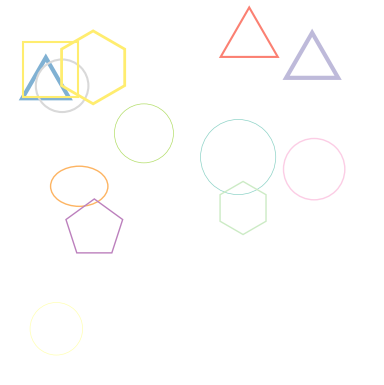[{"shape": "circle", "thickness": 0.5, "radius": 0.49, "center": [0.619, 0.592]}, {"shape": "circle", "thickness": 0.5, "radius": 0.34, "center": [0.146, 0.146]}, {"shape": "triangle", "thickness": 3, "radius": 0.39, "center": [0.811, 0.837]}, {"shape": "triangle", "thickness": 1.5, "radius": 0.43, "center": [0.647, 0.895]}, {"shape": "triangle", "thickness": 3, "radius": 0.35, "center": [0.119, 0.78]}, {"shape": "oval", "thickness": 1, "radius": 0.37, "center": [0.206, 0.516]}, {"shape": "circle", "thickness": 0.5, "radius": 0.38, "center": [0.374, 0.654]}, {"shape": "circle", "thickness": 1, "radius": 0.4, "center": [0.816, 0.561]}, {"shape": "circle", "thickness": 1.5, "radius": 0.34, "center": [0.161, 0.777]}, {"shape": "pentagon", "thickness": 1, "radius": 0.39, "center": [0.245, 0.406]}, {"shape": "hexagon", "thickness": 1, "radius": 0.34, "center": [0.631, 0.46]}, {"shape": "square", "thickness": 1.5, "radius": 0.36, "center": [0.131, 0.819]}, {"shape": "hexagon", "thickness": 2, "radius": 0.47, "center": [0.242, 0.825]}]